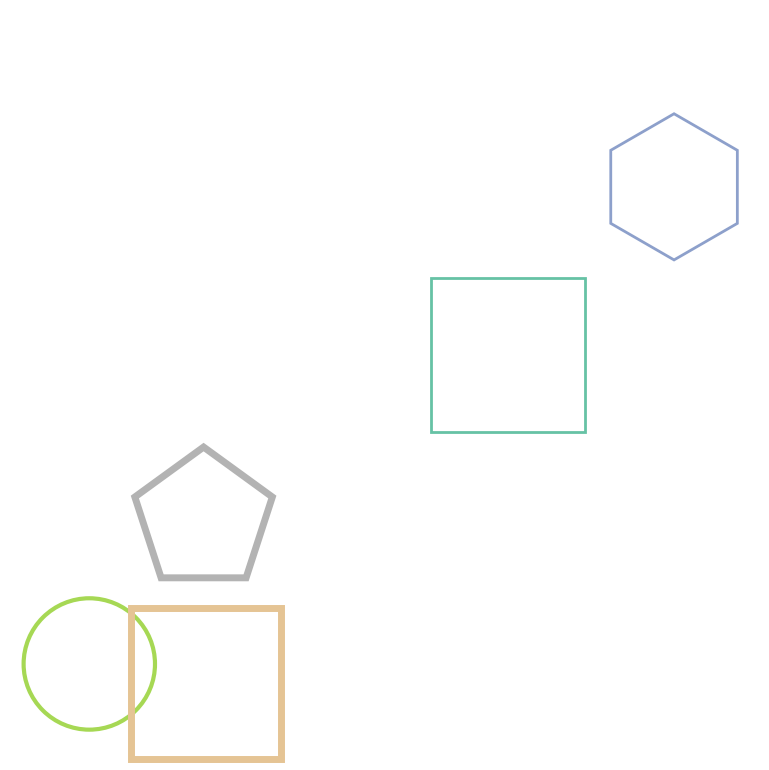[{"shape": "square", "thickness": 1, "radius": 0.5, "center": [0.66, 0.539]}, {"shape": "hexagon", "thickness": 1, "radius": 0.47, "center": [0.875, 0.757]}, {"shape": "circle", "thickness": 1.5, "radius": 0.43, "center": [0.116, 0.138]}, {"shape": "square", "thickness": 2.5, "radius": 0.49, "center": [0.267, 0.112]}, {"shape": "pentagon", "thickness": 2.5, "radius": 0.47, "center": [0.264, 0.326]}]